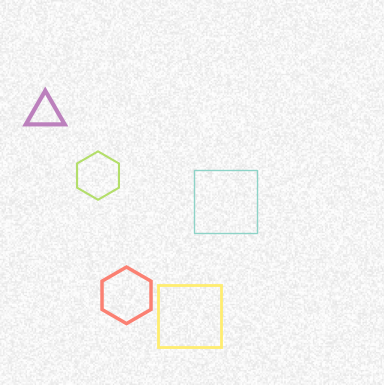[{"shape": "square", "thickness": 1, "radius": 0.41, "center": [0.586, 0.476]}, {"shape": "hexagon", "thickness": 2.5, "radius": 0.37, "center": [0.329, 0.233]}, {"shape": "hexagon", "thickness": 1.5, "radius": 0.31, "center": [0.255, 0.544]}, {"shape": "triangle", "thickness": 3, "radius": 0.29, "center": [0.118, 0.706]}, {"shape": "square", "thickness": 2, "radius": 0.41, "center": [0.492, 0.179]}]